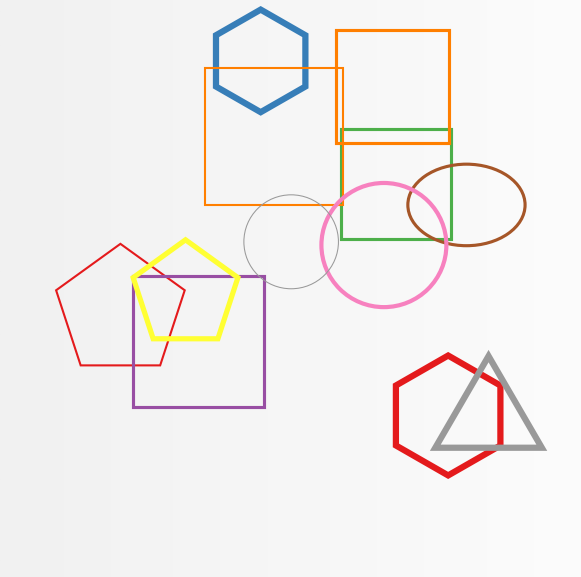[{"shape": "pentagon", "thickness": 1, "radius": 0.58, "center": [0.207, 0.461]}, {"shape": "hexagon", "thickness": 3, "radius": 0.52, "center": [0.771, 0.28]}, {"shape": "hexagon", "thickness": 3, "radius": 0.44, "center": [0.448, 0.894]}, {"shape": "square", "thickness": 1.5, "radius": 0.47, "center": [0.681, 0.68]}, {"shape": "square", "thickness": 1.5, "radius": 0.57, "center": [0.342, 0.407]}, {"shape": "square", "thickness": 1, "radius": 0.59, "center": [0.471, 0.762]}, {"shape": "square", "thickness": 1.5, "radius": 0.49, "center": [0.676, 0.849]}, {"shape": "pentagon", "thickness": 2.5, "radius": 0.47, "center": [0.319, 0.489]}, {"shape": "oval", "thickness": 1.5, "radius": 0.5, "center": [0.803, 0.644]}, {"shape": "circle", "thickness": 2, "radius": 0.54, "center": [0.66, 0.575]}, {"shape": "circle", "thickness": 0.5, "radius": 0.41, "center": [0.501, 0.58]}, {"shape": "triangle", "thickness": 3, "radius": 0.53, "center": [0.841, 0.277]}]